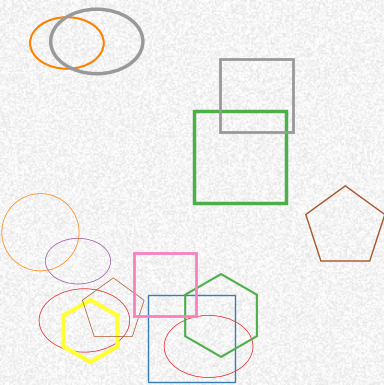[{"shape": "oval", "thickness": 0.5, "radius": 0.59, "center": [0.219, 0.168]}, {"shape": "oval", "thickness": 0.5, "radius": 0.58, "center": [0.542, 0.1]}, {"shape": "square", "thickness": 1, "radius": 0.56, "center": [0.497, 0.121]}, {"shape": "hexagon", "thickness": 1.5, "radius": 0.54, "center": [0.574, 0.181]}, {"shape": "square", "thickness": 2.5, "radius": 0.6, "center": [0.624, 0.592]}, {"shape": "oval", "thickness": 0.5, "radius": 0.42, "center": [0.203, 0.322]}, {"shape": "oval", "thickness": 1.5, "radius": 0.48, "center": [0.174, 0.888]}, {"shape": "circle", "thickness": 0.5, "radius": 0.5, "center": [0.105, 0.397]}, {"shape": "hexagon", "thickness": 3, "radius": 0.4, "center": [0.235, 0.14]}, {"shape": "pentagon", "thickness": 0.5, "radius": 0.42, "center": [0.294, 0.194]}, {"shape": "pentagon", "thickness": 1, "radius": 0.54, "center": [0.897, 0.409]}, {"shape": "square", "thickness": 2, "radius": 0.4, "center": [0.429, 0.261]}, {"shape": "oval", "thickness": 2.5, "radius": 0.6, "center": [0.251, 0.892]}, {"shape": "square", "thickness": 2, "radius": 0.48, "center": [0.665, 0.752]}]